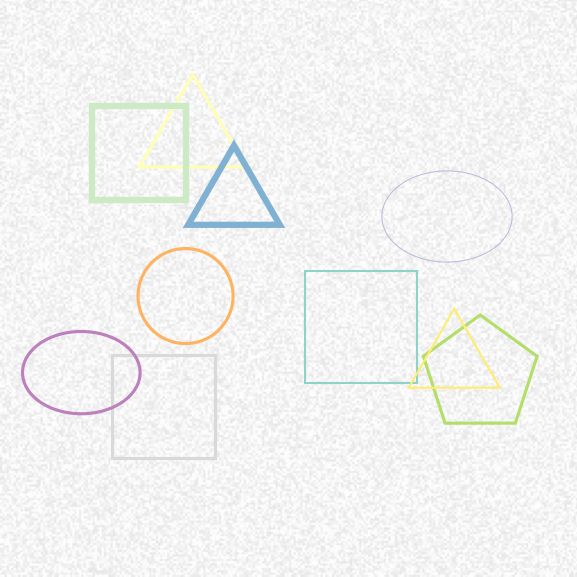[{"shape": "square", "thickness": 1, "radius": 0.48, "center": [0.626, 0.432]}, {"shape": "triangle", "thickness": 1.5, "radius": 0.53, "center": [0.334, 0.763]}, {"shape": "oval", "thickness": 0.5, "radius": 0.56, "center": [0.774, 0.624]}, {"shape": "triangle", "thickness": 3, "radius": 0.46, "center": [0.405, 0.656]}, {"shape": "circle", "thickness": 1.5, "radius": 0.41, "center": [0.321, 0.487]}, {"shape": "pentagon", "thickness": 1.5, "radius": 0.52, "center": [0.832, 0.35]}, {"shape": "square", "thickness": 1.5, "radius": 0.45, "center": [0.282, 0.295]}, {"shape": "oval", "thickness": 1.5, "radius": 0.51, "center": [0.141, 0.354]}, {"shape": "square", "thickness": 3, "radius": 0.41, "center": [0.242, 0.735]}, {"shape": "triangle", "thickness": 1, "radius": 0.46, "center": [0.787, 0.373]}]